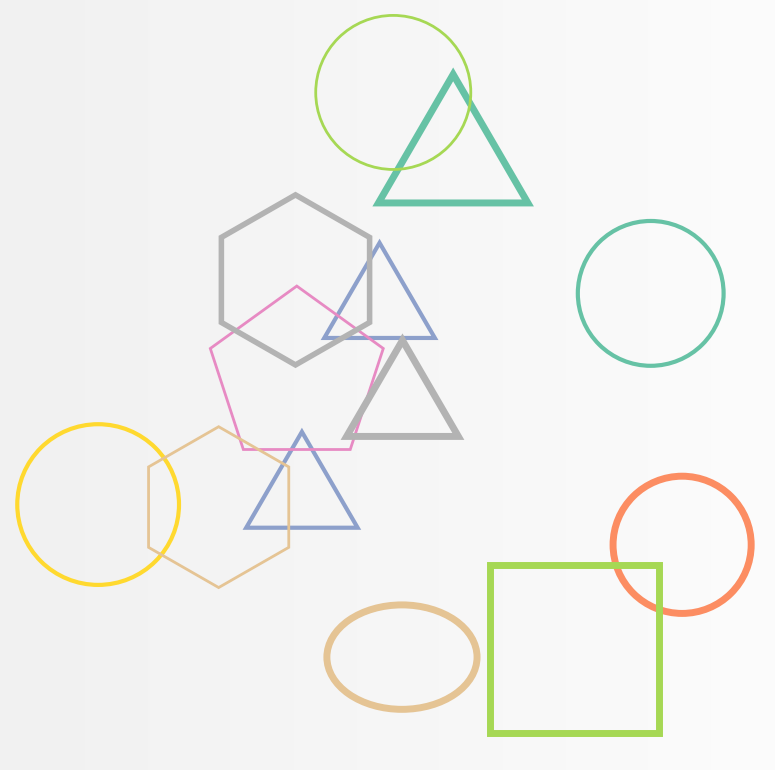[{"shape": "triangle", "thickness": 2.5, "radius": 0.56, "center": [0.585, 0.792]}, {"shape": "circle", "thickness": 1.5, "radius": 0.47, "center": [0.84, 0.619]}, {"shape": "circle", "thickness": 2.5, "radius": 0.45, "center": [0.88, 0.292]}, {"shape": "triangle", "thickness": 1.5, "radius": 0.41, "center": [0.49, 0.602]}, {"shape": "triangle", "thickness": 1.5, "radius": 0.42, "center": [0.39, 0.356]}, {"shape": "pentagon", "thickness": 1, "radius": 0.59, "center": [0.383, 0.511]}, {"shape": "circle", "thickness": 1, "radius": 0.5, "center": [0.507, 0.88]}, {"shape": "square", "thickness": 2.5, "radius": 0.55, "center": [0.741, 0.157]}, {"shape": "circle", "thickness": 1.5, "radius": 0.52, "center": [0.127, 0.345]}, {"shape": "hexagon", "thickness": 1, "radius": 0.52, "center": [0.282, 0.341]}, {"shape": "oval", "thickness": 2.5, "radius": 0.48, "center": [0.519, 0.147]}, {"shape": "triangle", "thickness": 2.5, "radius": 0.42, "center": [0.519, 0.475]}, {"shape": "hexagon", "thickness": 2, "radius": 0.55, "center": [0.381, 0.636]}]